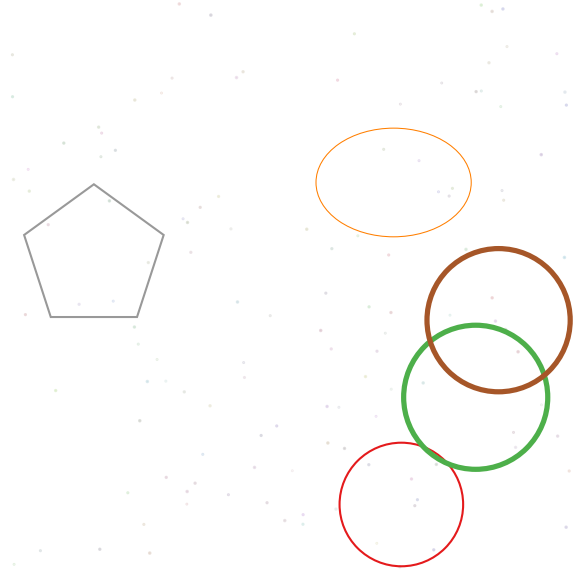[{"shape": "circle", "thickness": 1, "radius": 0.53, "center": [0.695, 0.126]}, {"shape": "circle", "thickness": 2.5, "radius": 0.62, "center": [0.824, 0.311]}, {"shape": "oval", "thickness": 0.5, "radius": 0.67, "center": [0.682, 0.683]}, {"shape": "circle", "thickness": 2.5, "radius": 0.62, "center": [0.863, 0.445]}, {"shape": "pentagon", "thickness": 1, "radius": 0.64, "center": [0.163, 0.553]}]